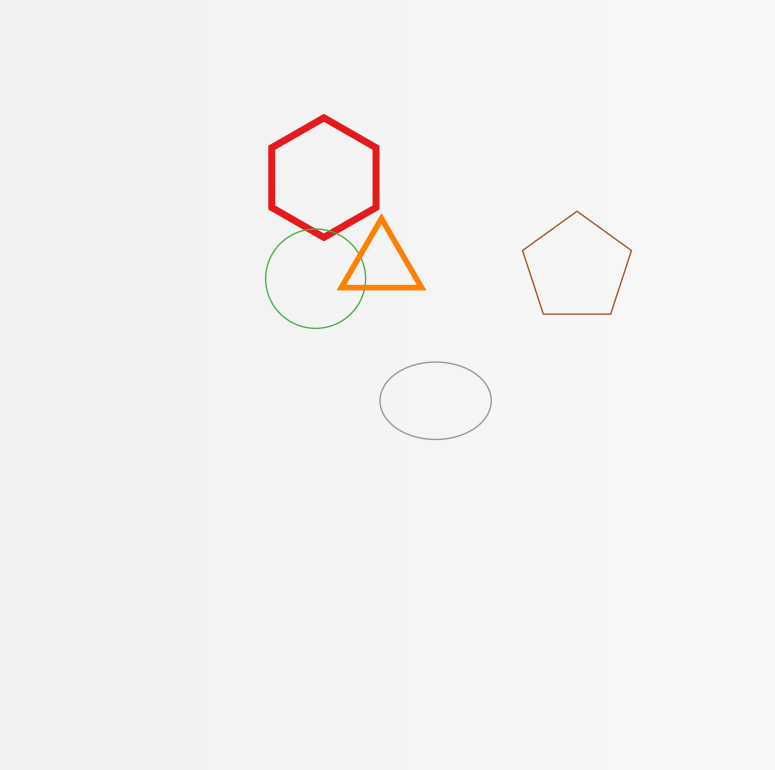[{"shape": "hexagon", "thickness": 2.5, "radius": 0.39, "center": [0.418, 0.769]}, {"shape": "circle", "thickness": 0.5, "radius": 0.32, "center": [0.407, 0.638]}, {"shape": "triangle", "thickness": 2, "radius": 0.3, "center": [0.492, 0.656]}, {"shape": "pentagon", "thickness": 0.5, "radius": 0.37, "center": [0.745, 0.652]}, {"shape": "oval", "thickness": 0.5, "radius": 0.36, "center": [0.562, 0.48]}]